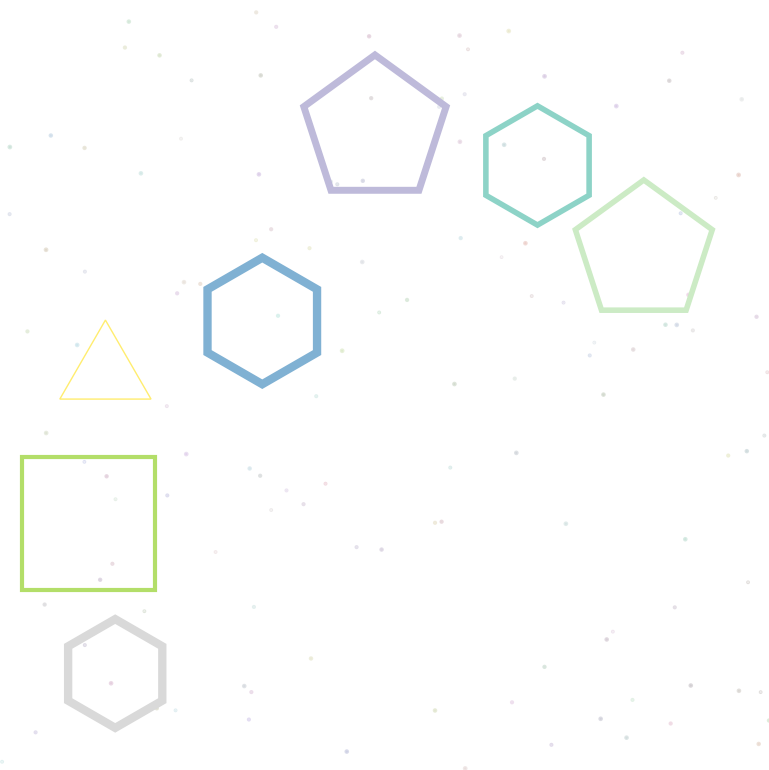[{"shape": "hexagon", "thickness": 2, "radius": 0.39, "center": [0.698, 0.785]}, {"shape": "pentagon", "thickness": 2.5, "radius": 0.49, "center": [0.487, 0.831]}, {"shape": "hexagon", "thickness": 3, "radius": 0.41, "center": [0.341, 0.583]}, {"shape": "square", "thickness": 1.5, "radius": 0.43, "center": [0.115, 0.32]}, {"shape": "hexagon", "thickness": 3, "radius": 0.35, "center": [0.15, 0.125]}, {"shape": "pentagon", "thickness": 2, "radius": 0.47, "center": [0.836, 0.673]}, {"shape": "triangle", "thickness": 0.5, "radius": 0.34, "center": [0.137, 0.516]}]